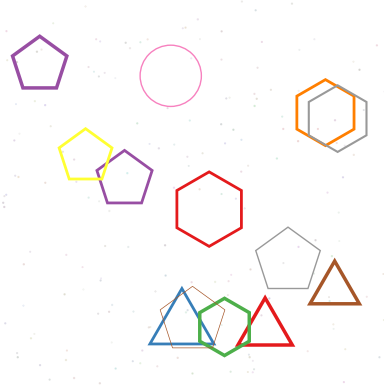[{"shape": "triangle", "thickness": 2.5, "radius": 0.41, "center": [0.689, 0.145]}, {"shape": "hexagon", "thickness": 2, "radius": 0.48, "center": [0.543, 0.457]}, {"shape": "triangle", "thickness": 2, "radius": 0.48, "center": [0.472, 0.155]}, {"shape": "hexagon", "thickness": 2.5, "radius": 0.37, "center": [0.583, 0.151]}, {"shape": "pentagon", "thickness": 2, "radius": 0.38, "center": [0.323, 0.534]}, {"shape": "pentagon", "thickness": 2.5, "radius": 0.37, "center": [0.103, 0.832]}, {"shape": "hexagon", "thickness": 2, "radius": 0.43, "center": [0.845, 0.707]}, {"shape": "pentagon", "thickness": 2, "radius": 0.36, "center": [0.222, 0.594]}, {"shape": "triangle", "thickness": 2.5, "radius": 0.37, "center": [0.869, 0.248]}, {"shape": "pentagon", "thickness": 0.5, "radius": 0.44, "center": [0.5, 0.168]}, {"shape": "circle", "thickness": 1, "radius": 0.4, "center": [0.443, 0.803]}, {"shape": "hexagon", "thickness": 1.5, "radius": 0.43, "center": [0.877, 0.692]}, {"shape": "pentagon", "thickness": 1, "radius": 0.44, "center": [0.748, 0.322]}]